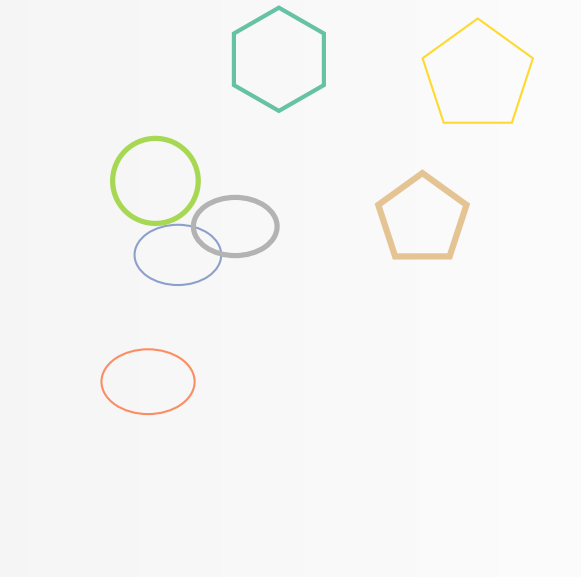[{"shape": "hexagon", "thickness": 2, "radius": 0.45, "center": [0.48, 0.896]}, {"shape": "oval", "thickness": 1, "radius": 0.4, "center": [0.255, 0.338]}, {"shape": "oval", "thickness": 1, "radius": 0.37, "center": [0.306, 0.558]}, {"shape": "circle", "thickness": 2.5, "radius": 0.37, "center": [0.267, 0.686]}, {"shape": "pentagon", "thickness": 1, "radius": 0.5, "center": [0.822, 0.867]}, {"shape": "pentagon", "thickness": 3, "radius": 0.4, "center": [0.727, 0.62]}, {"shape": "oval", "thickness": 2.5, "radius": 0.36, "center": [0.405, 0.607]}]